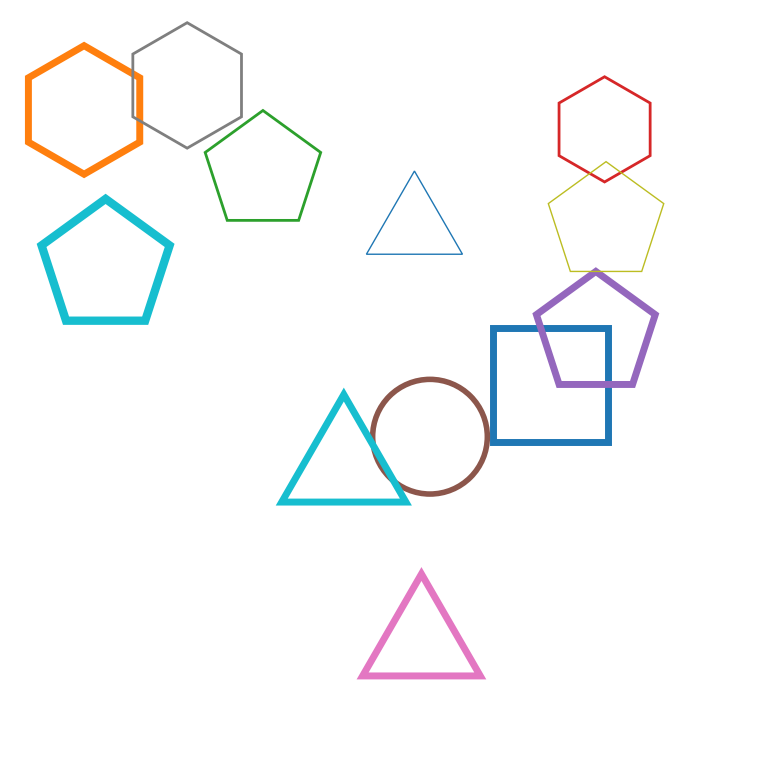[{"shape": "triangle", "thickness": 0.5, "radius": 0.36, "center": [0.538, 0.706]}, {"shape": "square", "thickness": 2.5, "radius": 0.37, "center": [0.715, 0.5]}, {"shape": "hexagon", "thickness": 2.5, "radius": 0.42, "center": [0.109, 0.857]}, {"shape": "pentagon", "thickness": 1, "radius": 0.39, "center": [0.341, 0.778]}, {"shape": "hexagon", "thickness": 1, "radius": 0.34, "center": [0.785, 0.832]}, {"shape": "pentagon", "thickness": 2.5, "radius": 0.41, "center": [0.774, 0.566]}, {"shape": "circle", "thickness": 2, "radius": 0.37, "center": [0.558, 0.433]}, {"shape": "triangle", "thickness": 2.5, "radius": 0.44, "center": [0.547, 0.166]}, {"shape": "hexagon", "thickness": 1, "radius": 0.41, "center": [0.243, 0.889]}, {"shape": "pentagon", "thickness": 0.5, "radius": 0.39, "center": [0.787, 0.711]}, {"shape": "triangle", "thickness": 2.5, "radius": 0.47, "center": [0.447, 0.395]}, {"shape": "pentagon", "thickness": 3, "radius": 0.44, "center": [0.137, 0.654]}]